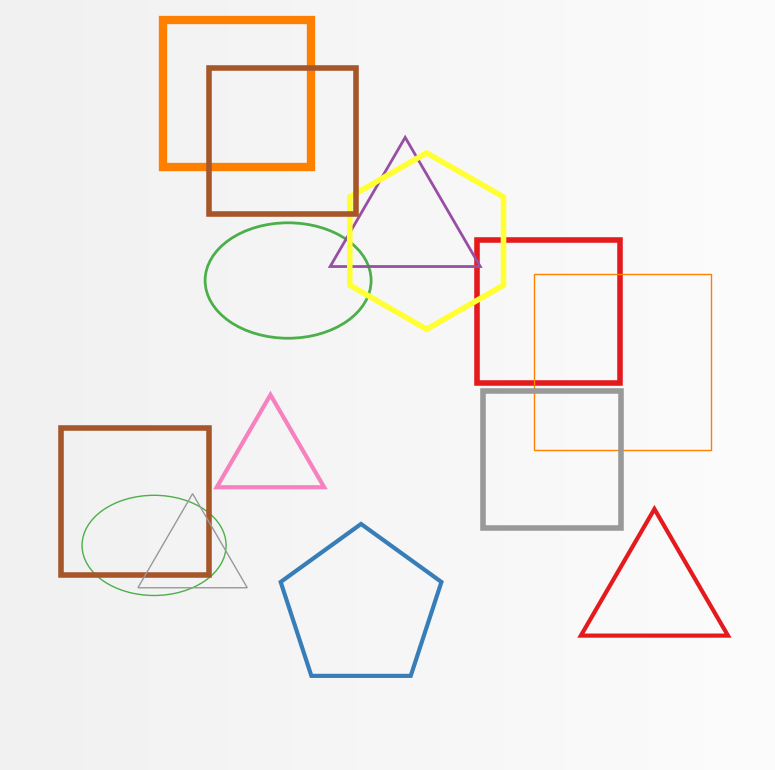[{"shape": "square", "thickness": 2, "radius": 0.46, "center": [0.707, 0.595]}, {"shape": "triangle", "thickness": 1.5, "radius": 0.55, "center": [0.844, 0.229]}, {"shape": "pentagon", "thickness": 1.5, "radius": 0.55, "center": [0.466, 0.21]}, {"shape": "oval", "thickness": 0.5, "radius": 0.46, "center": [0.199, 0.292]}, {"shape": "oval", "thickness": 1, "radius": 0.54, "center": [0.372, 0.636]}, {"shape": "triangle", "thickness": 1, "radius": 0.56, "center": [0.523, 0.71]}, {"shape": "square", "thickness": 0.5, "radius": 0.57, "center": [0.804, 0.529]}, {"shape": "square", "thickness": 3, "radius": 0.48, "center": [0.306, 0.878]}, {"shape": "hexagon", "thickness": 2, "radius": 0.57, "center": [0.551, 0.687]}, {"shape": "square", "thickness": 2, "radius": 0.47, "center": [0.365, 0.817]}, {"shape": "square", "thickness": 2, "radius": 0.48, "center": [0.174, 0.348]}, {"shape": "triangle", "thickness": 1.5, "radius": 0.4, "center": [0.349, 0.407]}, {"shape": "triangle", "thickness": 0.5, "radius": 0.41, "center": [0.249, 0.277]}, {"shape": "square", "thickness": 2, "radius": 0.44, "center": [0.712, 0.403]}]